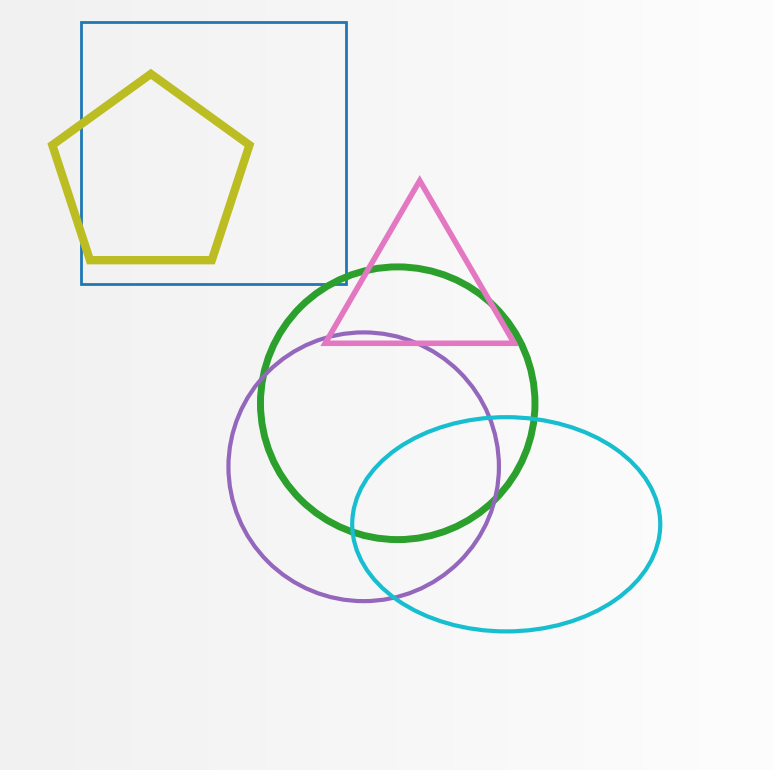[{"shape": "square", "thickness": 1, "radius": 0.85, "center": [0.275, 0.801]}, {"shape": "circle", "thickness": 2.5, "radius": 0.89, "center": [0.513, 0.476]}, {"shape": "circle", "thickness": 1.5, "radius": 0.87, "center": [0.469, 0.394]}, {"shape": "triangle", "thickness": 2, "radius": 0.7, "center": [0.542, 0.625]}, {"shape": "pentagon", "thickness": 3, "radius": 0.67, "center": [0.195, 0.77]}, {"shape": "oval", "thickness": 1.5, "radius": 0.99, "center": [0.653, 0.319]}]